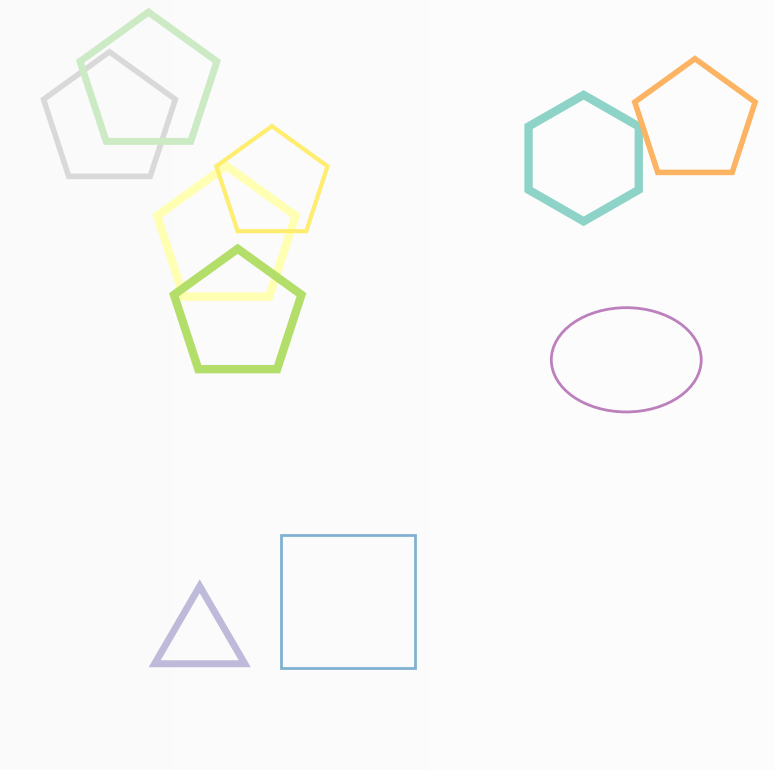[{"shape": "hexagon", "thickness": 3, "radius": 0.41, "center": [0.753, 0.795]}, {"shape": "pentagon", "thickness": 3, "radius": 0.47, "center": [0.292, 0.691]}, {"shape": "triangle", "thickness": 2.5, "radius": 0.34, "center": [0.258, 0.172]}, {"shape": "square", "thickness": 1, "radius": 0.43, "center": [0.449, 0.219]}, {"shape": "pentagon", "thickness": 2, "radius": 0.41, "center": [0.897, 0.842]}, {"shape": "pentagon", "thickness": 3, "radius": 0.43, "center": [0.307, 0.59]}, {"shape": "pentagon", "thickness": 2, "radius": 0.45, "center": [0.141, 0.843]}, {"shape": "oval", "thickness": 1, "radius": 0.48, "center": [0.808, 0.533]}, {"shape": "pentagon", "thickness": 2.5, "radius": 0.46, "center": [0.192, 0.891]}, {"shape": "pentagon", "thickness": 1.5, "radius": 0.38, "center": [0.351, 0.761]}]